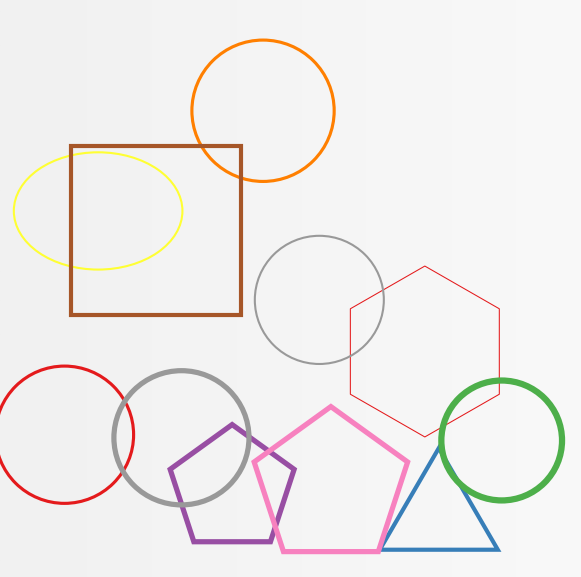[{"shape": "circle", "thickness": 1.5, "radius": 0.59, "center": [0.111, 0.246]}, {"shape": "hexagon", "thickness": 0.5, "radius": 0.74, "center": [0.731, 0.39]}, {"shape": "triangle", "thickness": 2, "radius": 0.59, "center": [0.755, 0.106]}, {"shape": "circle", "thickness": 3, "radius": 0.52, "center": [0.863, 0.236]}, {"shape": "pentagon", "thickness": 2.5, "radius": 0.56, "center": [0.399, 0.152]}, {"shape": "circle", "thickness": 1.5, "radius": 0.61, "center": [0.453, 0.807]}, {"shape": "oval", "thickness": 1, "radius": 0.73, "center": [0.169, 0.634]}, {"shape": "square", "thickness": 2, "radius": 0.73, "center": [0.268, 0.6]}, {"shape": "pentagon", "thickness": 2.5, "radius": 0.69, "center": [0.569, 0.156]}, {"shape": "circle", "thickness": 1, "radius": 0.55, "center": [0.549, 0.48]}, {"shape": "circle", "thickness": 2.5, "radius": 0.58, "center": [0.312, 0.241]}]